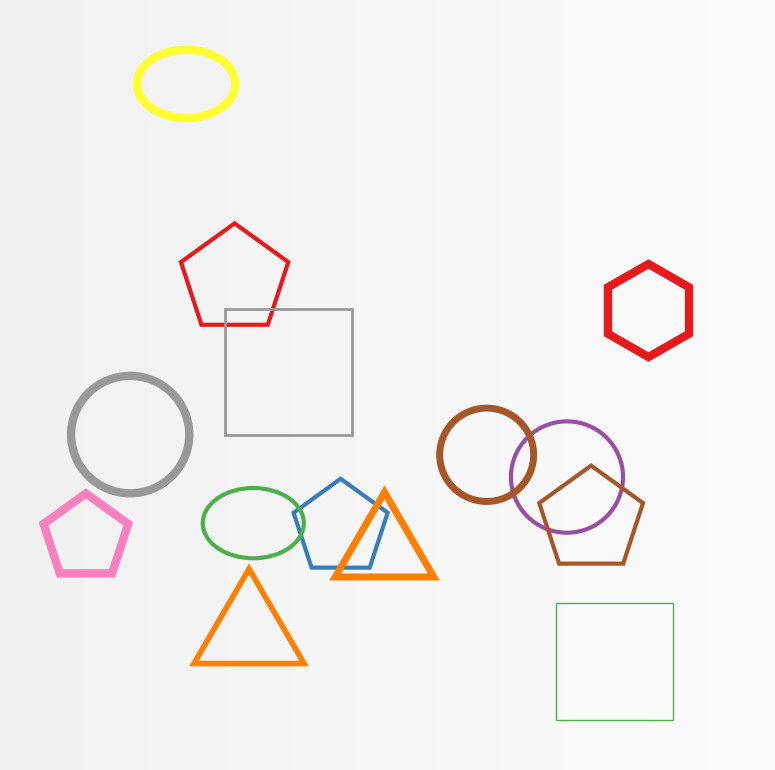[{"shape": "hexagon", "thickness": 3, "radius": 0.3, "center": [0.837, 0.597]}, {"shape": "pentagon", "thickness": 1.5, "radius": 0.36, "center": [0.303, 0.637]}, {"shape": "pentagon", "thickness": 1.5, "radius": 0.32, "center": [0.44, 0.314]}, {"shape": "square", "thickness": 0.5, "radius": 0.38, "center": [0.793, 0.141]}, {"shape": "oval", "thickness": 1.5, "radius": 0.33, "center": [0.327, 0.321]}, {"shape": "circle", "thickness": 1.5, "radius": 0.36, "center": [0.732, 0.38]}, {"shape": "triangle", "thickness": 2.5, "radius": 0.37, "center": [0.496, 0.287]}, {"shape": "triangle", "thickness": 2, "radius": 0.41, "center": [0.321, 0.179]}, {"shape": "oval", "thickness": 3, "radius": 0.32, "center": [0.24, 0.891]}, {"shape": "pentagon", "thickness": 1.5, "radius": 0.35, "center": [0.763, 0.325]}, {"shape": "circle", "thickness": 2.5, "radius": 0.3, "center": [0.628, 0.409]}, {"shape": "pentagon", "thickness": 3, "radius": 0.29, "center": [0.111, 0.302]}, {"shape": "square", "thickness": 1, "radius": 0.41, "center": [0.372, 0.517]}, {"shape": "circle", "thickness": 3, "radius": 0.38, "center": [0.168, 0.436]}]